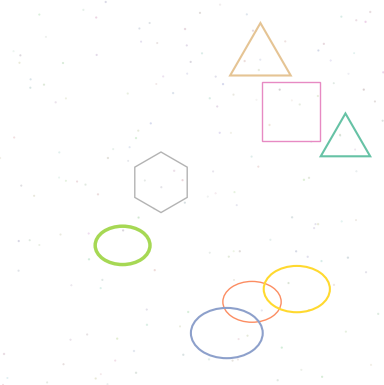[{"shape": "triangle", "thickness": 1.5, "radius": 0.37, "center": [0.897, 0.631]}, {"shape": "oval", "thickness": 1, "radius": 0.38, "center": [0.655, 0.216]}, {"shape": "oval", "thickness": 1.5, "radius": 0.47, "center": [0.589, 0.135]}, {"shape": "square", "thickness": 1, "radius": 0.38, "center": [0.756, 0.71]}, {"shape": "oval", "thickness": 2.5, "radius": 0.36, "center": [0.318, 0.363]}, {"shape": "oval", "thickness": 1.5, "radius": 0.43, "center": [0.771, 0.249]}, {"shape": "triangle", "thickness": 1.5, "radius": 0.45, "center": [0.676, 0.849]}, {"shape": "hexagon", "thickness": 1, "radius": 0.39, "center": [0.418, 0.527]}]